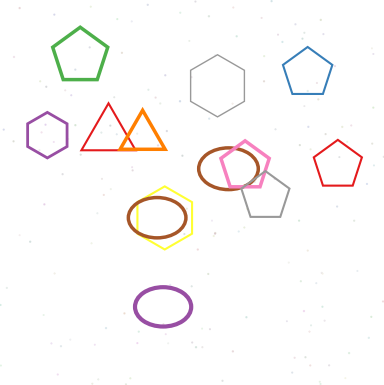[{"shape": "triangle", "thickness": 1.5, "radius": 0.41, "center": [0.282, 0.65]}, {"shape": "pentagon", "thickness": 1.5, "radius": 0.33, "center": [0.878, 0.571]}, {"shape": "pentagon", "thickness": 1.5, "radius": 0.34, "center": [0.799, 0.811]}, {"shape": "pentagon", "thickness": 2.5, "radius": 0.38, "center": [0.208, 0.854]}, {"shape": "hexagon", "thickness": 2, "radius": 0.3, "center": [0.123, 0.649]}, {"shape": "oval", "thickness": 3, "radius": 0.36, "center": [0.424, 0.203]}, {"shape": "triangle", "thickness": 2.5, "radius": 0.34, "center": [0.37, 0.646]}, {"shape": "hexagon", "thickness": 1.5, "radius": 0.41, "center": [0.428, 0.434]}, {"shape": "oval", "thickness": 2.5, "radius": 0.37, "center": [0.408, 0.435]}, {"shape": "oval", "thickness": 2.5, "radius": 0.39, "center": [0.593, 0.562]}, {"shape": "pentagon", "thickness": 2.5, "radius": 0.33, "center": [0.637, 0.568]}, {"shape": "hexagon", "thickness": 1, "radius": 0.4, "center": [0.565, 0.777]}, {"shape": "pentagon", "thickness": 1.5, "radius": 0.33, "center": [0.689, 0.49]}]